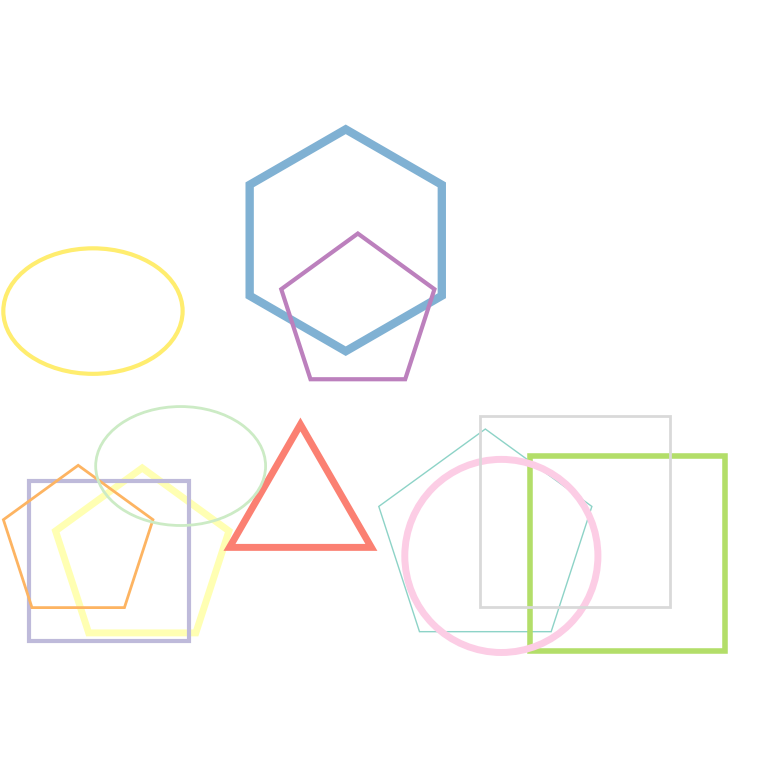[{"shape": "pentagon", "thickness": 0.5, "radius": 0.73, "center": [0.63, 0.297]}, {"shape": "pentagon", "thickness": 2.5, "radius": 0.59, "center": [0.185, 0.274]}, {"shape": "square", "thickness": 1.5, "radius": 0.52, "center": [0.141, 0.272]}, {"shape": "triangle", "thickness": 2.5, "radius": 0.53, "center": [0.39, 0.342]}, {"shape": "hexagon", "thickness": 3, "radius": 0.72, "center": [0.449, 0.688]}, {"shape": "pentagon", "thickness": 1, "radius": 0.51, "center": [0.102, 0.294]}, {"shape": "square", "thickness": 2, "radius": 0.63, "center": [0.815, 0.281]}, {"shape": "circle", "thickness": 2.5, "radius": 0.63, "center": [0.651, 0.278]}, {"shape": "square", "thickness": 1, "radius": 0.62, "center": [0.747, 0.336]}, {"shape": "pentagon", "thickness": 1.5, "radius": 0.52, "center": [0.465, 0.592]}, {"shape": "oval", "thickness": 1, "radius": 0.55, "center": [0.235, 0.395]}, {"shape": "oval", "thickness": 1.5, "radius": 0.58, "center": [0.121, 0.596]}]